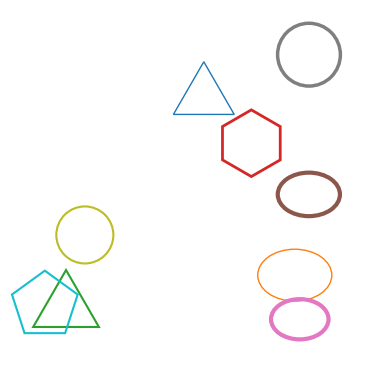[{"shape": "triangle", "thickness": 1, "radius": 0.46, "center": [0.529, 0.748]}, {"shape": "oval", "thickness": 1, "radius": 0.48, "center": [0.766, 0.285]}, {"shape": "triangle", "thickness": 1.5, "radius": 0.49, "center": [0.172, 0.2]}, {"shape": "hexagon", "thickness": 2, "radius": 0.43, "center": [0.653, 0.628]}, {"shape": "oval", "thickness": 3, "radius": 0.4, "center": [0.802, 0.495]}, {"shape": "oval", "thickness": 3, "radius": 0.37, "center": [0.779, 0.171]}, {"shape": "circle", "thickness": 2.5, "radius": 0.41, "center": [0.803, 0.858]}, {"shape": "circle", "thickness": 1.5, "radius": 0.37, "center": [0.22, 0.39]}, {"shape": "pentagon", "thickness": 1.5, "radius": 0.45, "center": [0.116, 0.207]}]